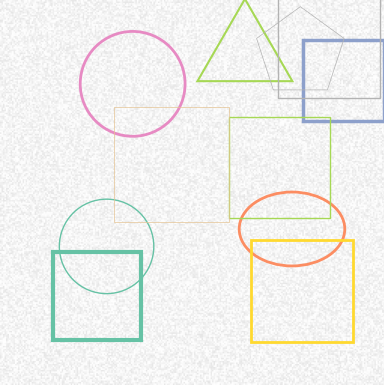[{"shape": "square", "thickness": 3, "radius": 0.57, "center": [0.252, 0.231]}, {"shape": "circle", "thickness": 1, "radius": 0.61, "center": [0.277, 0.36]}, {"shape": "oval", "thickness": 2, "radius": 0.69, "center": [0.758, 0.405]}, {"shape": "square", "thickness": 2.5, "radius": 0.53, "center": [0.892, 0.792]}, {"shape": "circle", "thickness": 2, "radius": 0.68, "center": [0.345, 0.782]}, {"shape": "square", "thickness": 1, "radius": 0.66, "center": [0.727, 0.565]}, {"shape": "triangle", "thickness": 1.5, "radius": 0.71, "center": [0.636, 0.86]}, {"shape": "square", "thickness": 2, "radius": 0.66, "center": [0.784, 0.244]}, {"shape": "square", "thickness": 0.5, "radius": 0.75, "center": [0.446, 0.573]}, {"shape": "pentagon", "thickness": 0.5, "radius": 0.6, "center": [0.78, 0.863]}, {"shape": "square", "thickness": 1, "radius": 0.66, "center": [0.854, 0.878]}]